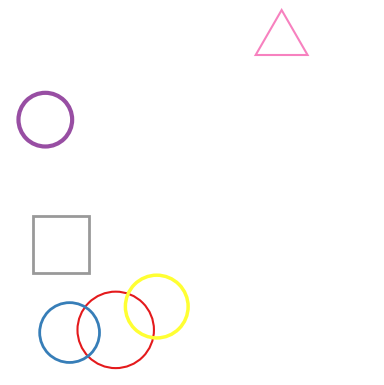[{"shape": "circle", "thickness": 1.5, "radius": 0.5, "center": [0.301, 0.143]}, {"shape": "circle", "thickness": 2, "radius": 0.39, "center": [0.181, 0.136]}, {"shape": "circle", "thickness": 3, "radius": 0.35, "center": [0.118, 0.689]}, {"shape": "circle", "thickness": 2.5, "radius": 0.41, "center": [0.407, 0.204]}, {"shape": "triangle", "thickness": 1.5, "radius": 0.39, "center": [0.732, 0.896]}, {"shape": "square", "thickness": 2, "radius": 0.37, "center": [0.158, 0.365]}]